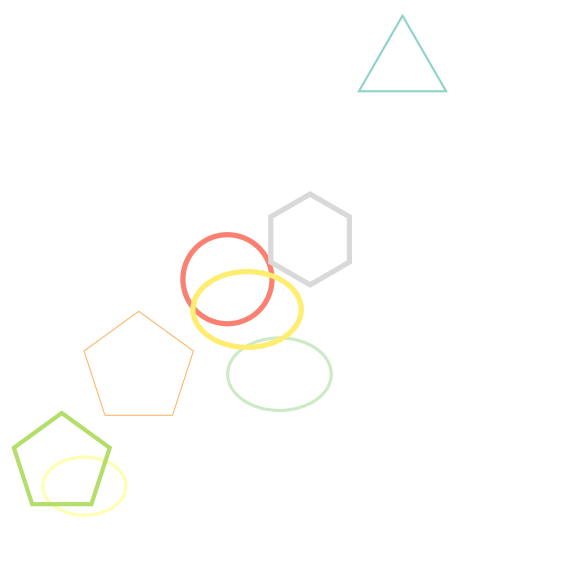[{"shape": "triangle", "thickness": 1, "radius": 0.44, "center": [0.697, 0.885]}, {"shape": "oval", "thickness": 1.5, "radius": 0.36, "center": [0.146, 0.157]}, {"shape": "circle", "thickness": 2.5, "radius": 0.39, "center": [0.394, 0.516]}, {"shape": "pentagon", "thickness": 0.5, "radius": 0.5, "center": [0.24, 0.361]}, {"shape": "pentagon", "thickness": 2, "radius": 0.44, "center": [0.107, 0.197]}, {"shape": "hexagon", "thickness": 2.5, "radius": 0.39, "center": [0.537, 0.585]}, {"shape": "oval", "thickness": 1.5, "radius": 0.45, "center": [0.484, 0.351]}, {"shape": "oval", "thickness": 2.5, "radius": 0.47, "center": [0.428, 0.463]}]